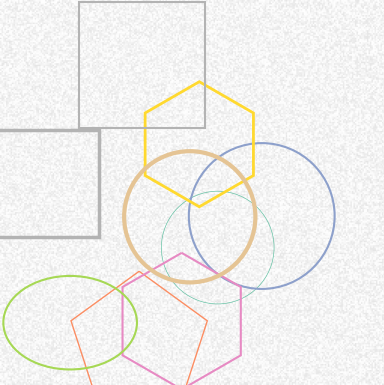[{"shape": "circle", "thickness": 0.5, "radius": 0.73, "center": [0.566, 0.357]}, {"shape": "pentagon", "thickness": 1, "radius": 0.93, "center": [0.361, 0.109]}, {"shape": "circle", "thickness": 1.5, "radius": 0.95, "center": [0.68, 0.439]}, {"shape": "hexagon", "thickness": 1.5, "radius": 0.89, "center": [0.472, 0.166]}, {"shape": "oval", "thickness": 1.5, "radius": 0.87, "center": [0.182, 0.162]}, {"shape": "hexagon", "thickness": 2, "radius": 0.81, "center": [0.518, 0.625]}, {"shape": "circle", "thickness": 3, "radius": 0.85, "center": [0.493, 0.437]}, {"shape": "square", "thickness": 1.5, "radius": 0.82, "center": [0.37, 0.831]}, {"shape": "square", "thickness": 2.5, "radius": 0.69, "center": [0.118, 0.524]}]